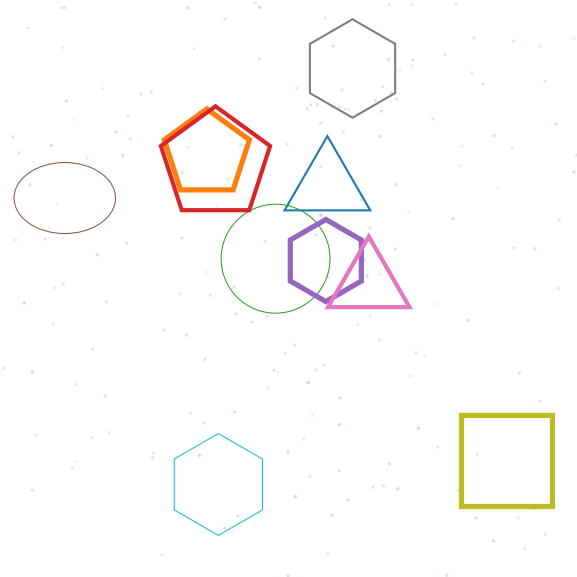[{"shape": "triangle", "thickness": 1, "radius": 0.43, "center": [0.567, 0.678]}, {"shape": "pentagon", "thickness": 2.5, "radius": 0.39, "center": [0.358, 0.733]}, {"shape": "circle", "thickness": 0.5, "radius": 0.47, "center": [0.477, 0.551]}, {"shape": "pentagon", "thickness": 2, "radius": 0.5, "center": [0.373, 0.716]}, {"shape": "hexagon", "thickness": 2.5, "radius": 0.36, "center": [0.564, 0.548]}, {"shape": "oval", "thickness": 0.5, "radius": 0.44, "center": [0.112, 0.656]}, {"shape": "triangle", "thickness": 2, "radius": 0.41, "center": [0.639, 0.508]}, {"shape": "hexagon", "thickness": 1, "radius": 0.43, "center": [0.61, 0.881]}, {"shape": "square", "thickness": 2.5, "radius": 0.39, "center": [0.877, 0.201]}, {"shape": "hexagon", "thickness": 0.5, "radius": 0.44, "center": [0.378, 0.16]}]